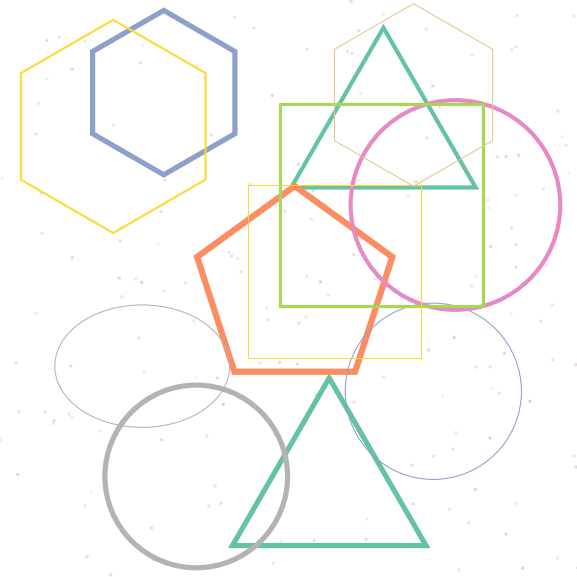[{"shape": "triangle", "thickness": 2, "radius": 0.92, "center": [0.664, 0.767]}, {"shape": "triangle", "thickness": 2.5, "radius": 0.97, "center": [0.57, 0.151]}, {"shape": "pentagon", "thickness": 3, "radius": 0.89, "center": [0.51, 0.499]}, {"shape": "hexagon", "thickness": 2.5, "radius": 0.71, "center": [0.284, 0.839]}, {"shape": "circle", "thickness": 0.5, "radius": 0.76, "center": [0.75, 0.322]}, {"shape": "circle", "thickness": 2, "radius": 0.91, "center": [0.789, 0.644]}, {"shape": "square", "thickness": 1.5, "radius": 0.87, "center": [0.661, 0.644]}, {"shape": "square", "thickness": 0.5, "radius": 0.75, "center": [0.579, 0.529]}, {"shape": "hexagon", "thickness": 1, "radius": 0.92, "center": [0.196, 0.78]}, {"shape": "hexagon", "thickness": 0.5, "radius": 0.79, "center": [0.716, 0.835]}, {"shape": "oval", "thickness": 0.5, "radius": 0.76, "center": [0.246, 0.365]}, {"shape": "circle", "thickness": 2.5, "radius": 0.79, "center": [0.34, 0.174]}]